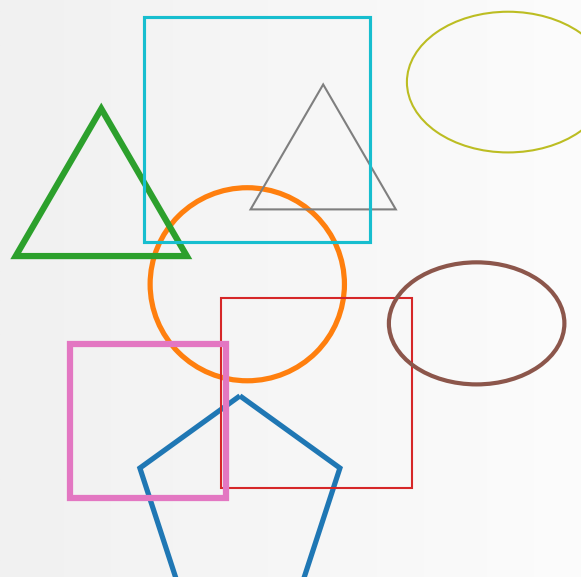[{"shape": "pentagon", "thickness": 2.5, "radius": 0.9, "center": [0.413, 0.133]}, {"shape": "circle", "thickness": 2.5, "radius": 0.84, "center": [0.425, 0.507]}, {"shape": "triangle", "thickness": 3, "radius": 0.85, "center": [0.174, 0.641]}, {"shape": "square", "thickness": 1, "radius": 0.82, "center": [0.545, 0.318]}, {"shape": "oval", "thickness": 2, "radius": 0.75, "center": [0.82, 0.439]}, {"shape": "square", "thickness": 3, "radius": 0.67, "center": [0.255, 0.27]}, {"shape": "triangle", "thickness": 1, "radius": 0.72, "center": [0.556, 0.709]}, {"shape": "oval", "thickness": 1, "radius": 0.87, "center": [0.874, 0.857]}, {"shape": "square", "thickness": 1.5, "radius": 0.97, "center": [0.442, 0.775]}]